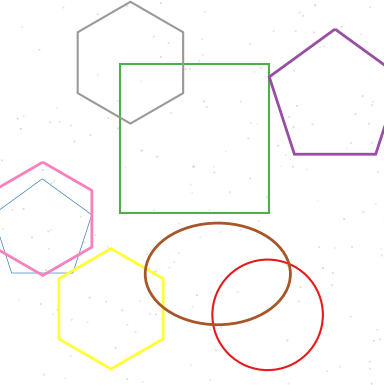[{"shape": "circle", "thickness": 1.5, "radius": 0.72, "center": [0.695, 0.182]}, {"shape": "pentagon", "thickness": 0.5, "radius": 0.68, "center": [0.11, 0.4]}, {"shape": "square", "thickness": 1.5, "radius": 0.97, "center": [0.505, 0.64]}, {"shape": "pentagon", "thickness": 2, "radius": 0.9, "center": [0.87, 0.745]}, {"shape": "hexagon", "thickness": 2, "radius": 0.78, "center": [0.288, 0.198]}, {"shape": "oval", "thickness": 2, "radius": 0.94, "center": [0.566, 0.289]}, {"shape": "hexagon", "thickness": 2, "radius": 0.74, "center": [0.111, 0.432]}, {"shape": "hexagon", "thickness": 1.5, "radius": 0.79, "center": [0.339, 0.837]}]